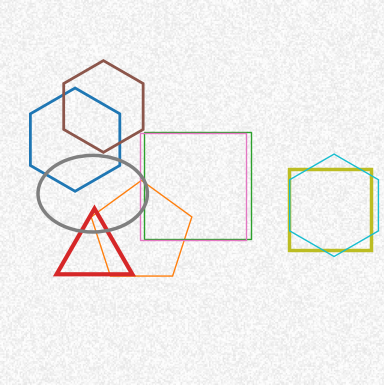[{"shape": "hexagon", "thickness": 2, "radius": 0.67, "center": [0.195, 0.637]}, {"shape": "pentagon", "thickness": 1, "radius": 0.69, "center": [0.368, 0.394]}, {"shape": "square", "thickness": 1, "radius": 0.7, "center": [0.513, 0.518]}, {"shape": "triangle", "thickness": 3, "radius": 0.57, "center": [0.245, 0.344]}, {"shape": "hexagon", "thickness": 2, "radius": 0.6, "center": [0.269, 0.723]}, {"shape": "square", "thickness": 1, "radius": 0.69, "center": [0.501, 0.515]}, {"shape": "oval", "thickness": 2.5, "radius": 0.71, "center": [0.241, 0.497]}, {"shape": "square", "thickness": 2.5, "radius": 0.53, "center": [0.857, 0.456]}, {"shape": "hexagon", "thickness": 1, "radius": 0.66, "center": [0.868, 0.467]}]